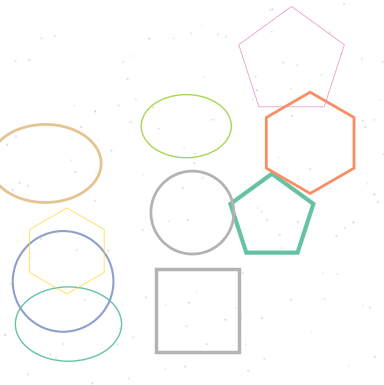[{"shape": "oval", "thickness": 1, "radius": 0.69, "center": [0.178, 0.158]}, {"shape": "pentagon", "thickness": 3, "radius": 0.57, "center": [0.706, 0.435]}, {"shape": "hexagon", "thickness": 2, "radius": 0.66, "center": [0.806, 0.629]}, {"shape": "circle", "thickness": 1.5, "radius": 0.65, "center": [0.164, 0.269]}, {"shape": "pentagon", "thickness": 0.5, "radius": 0.72, "center": [0.757, 0.839]}, {"shape": "oval", "thickness": 1, "radius": 0.59, "center": [0.484, 0.672]}, {"shape": "hexagon", "thickness": 0.5, "radius": 0.56, "center": [0.174, 0.348]}, {"shape": "oval", "thickness": 2, "radius": 0.72, "center": [0.118, 0.575]}, {"shape": "circle", "thickness": 2, "radius": 0.54, "center": [0.5, 0.448]}, {"shape": "square", "thickness": 2.5, "radius": 0.54, "center": [0.513, 0.194]}]